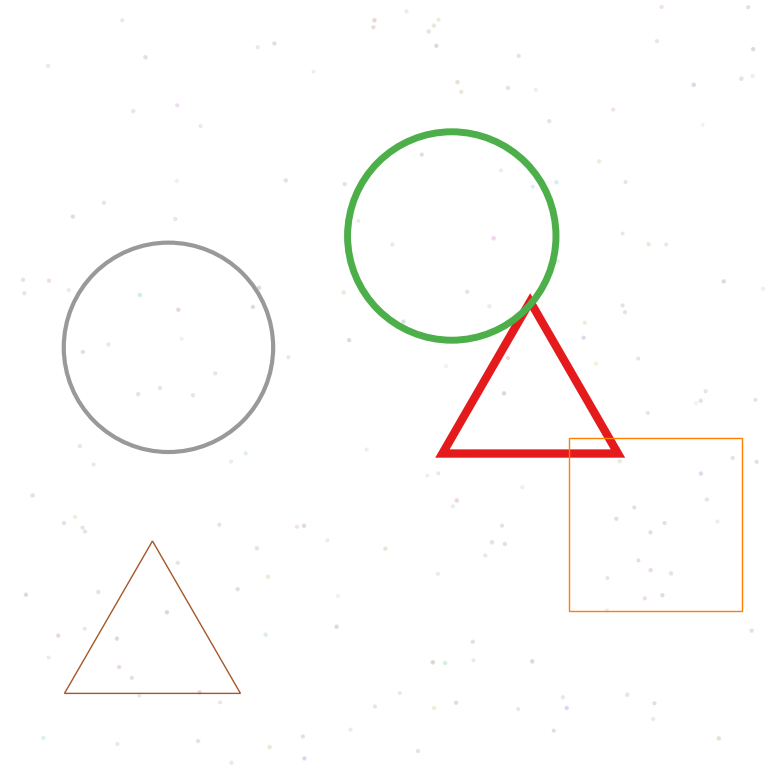[{"shape": "triangle", "thickness": 3, "radius": 0.66, "center": [0.689, 0.477]}, {"shape": "circle", "thickness": 2.5, "radius": 0.68, "center": [0.587, 0.694]}, {"shape": "square", "thickness": 0.5, "radius": 0.56, "center": [0.851, 0.319]}, {"shape": "triangle", "thickness": 0.5, "radius": 0.66, "center": [0.198, 0.165]}, {"shape": "circle", "thickness": 1.5, "radius": 0.68, "center": [0.219, 0.549]}]